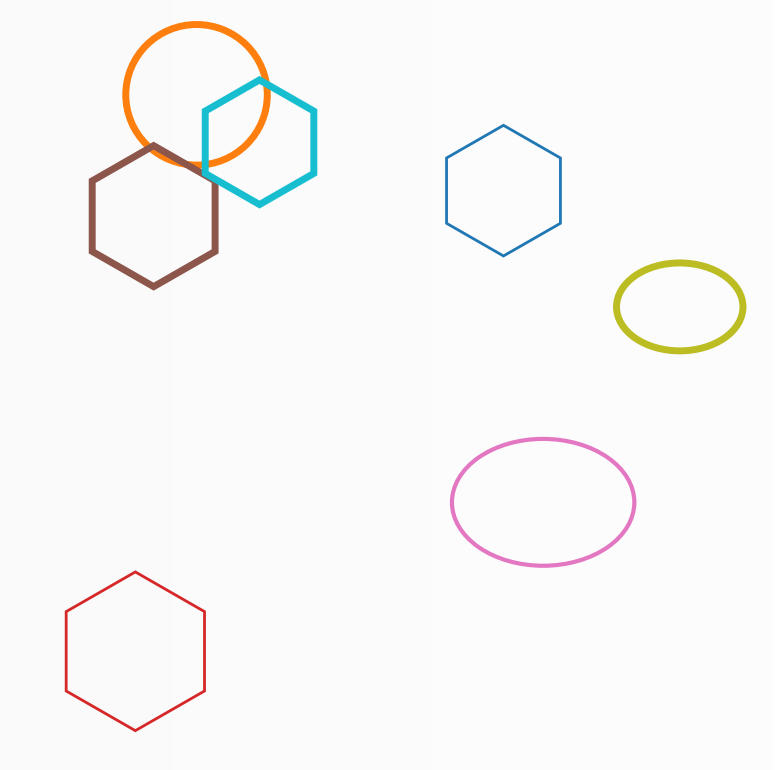[{"shape": "hexagon", "thickness": 1, "radius": 0.42, "center": [0.65, 0.752]}, {"shape": "circle", "thickness": 2.5, "radius": 0.46, "center": [0.254, 0.877]}, {"shape": "hexagon", "thickness": 1, "radius": 0.52, "center": [0.175, 0.154]}, {"shape": "hexagon", "thickness": 2.5, "radius": 0.46, "center": [0.198, 0.719]}, {"shape": "oval", "thickness": 1.5, "radius": 0.59, "center": [0.701, 0.348]}, {"shape": "oval", "thickness": 2.5, "radius": 0.41, "center": [0.877, 0.601]}, {"shape": "hexagon", "thickness": 2.5, "radius": 0.4, "center": [0.335, 0.815]}]